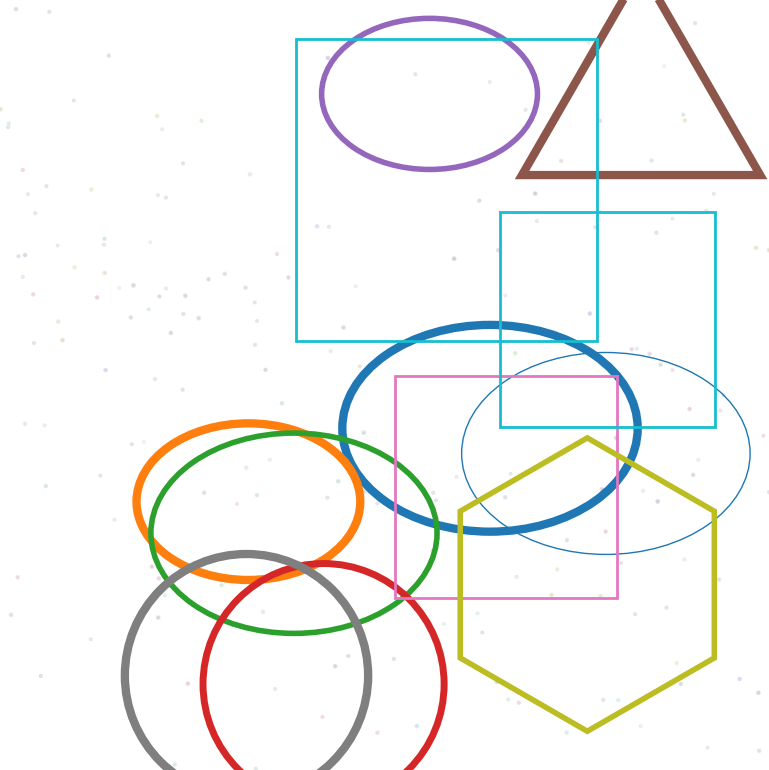[{"shape": "oval", "thickness": 0.5, "radius": 0.94, "center": [0.787, 0.411]}, {"shape": "oval", "thickness": 3, "radius": 0.96, "center": [0.636, 0.444]}, {"shape": "oval", "thickness": 3, "radius": 0.73, "center": [0.323, 0.348]}, {"shape": "oval", "thickness": 2, "radius": 0.93, "center": [0.382, 0.307]}, {"shape": "circle", "thickness": 2.5, "radius": 0.78, "center": [0.42, 0.112]}, {"shape": "oval", "thickness": 2, "radius": 0.7, "center": [0.558, 0.878]}, {"shape": "triangle", "thickness": 3, "radius": 0.89, "center": [0.833, 0.862]}, {"shape": "square", "thickness": 1, "radius": 0.72, "center": [0.658, 0.368]}, {"shape": "circle", "thickness": 3, "radius": 0.79, "center": [0.32, 0.123]}, {"shape": "hexagon", "thickness": 2, "radius": 0.95, "center": [0.763, 0.241]}, {"shape": "square", "thickness": 1, "radius": 0.98, "center": [0.58, 0.753]}, {"shape": "square", "thickness": 1, "radius": 0.7, "center": [0.789, 0.584]}]